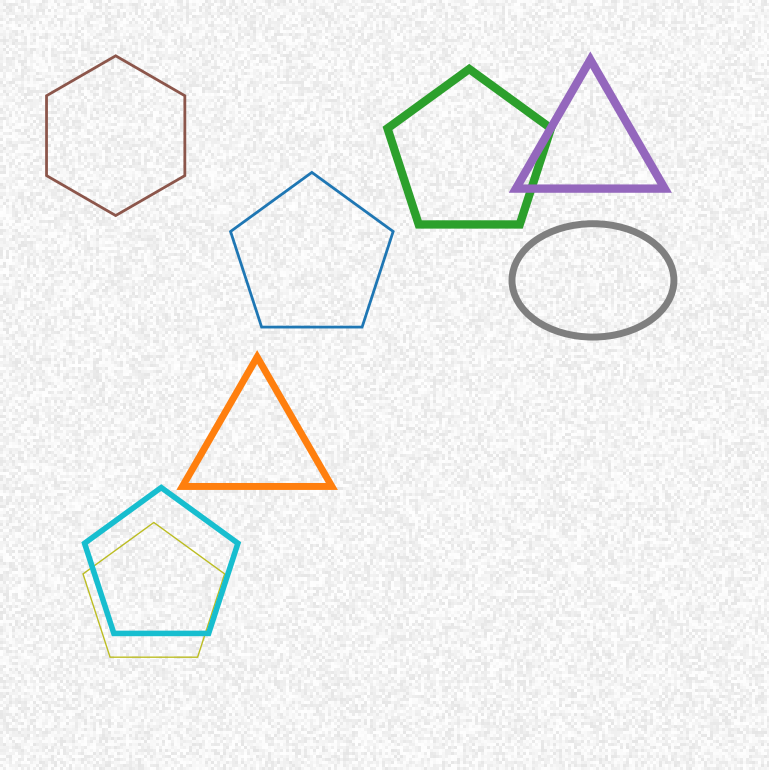[{"shape": "pentagon", "thickness": 1, "radius": 0.56, "center": [0.405, 0.665]}, {"shape": "triangle", "thickness": 2.5, "radius": 0.56, "center": [0.334, 0.424]}, {"shape": "pentagon", "thickness": 3, "radius": 0.56, "center": [0.609, 0.799]}, {"shape": "triangle", "thickness": 3, "radius": 0.56, "center": [0.767, 0.811]}, {"shape": "hexagon", "thickness": 1, "radius": 0.52, "center": [0.15, 0.824]}, {"shape": "oval", "thickness": 2.5, "radius": 0.53, "center": [0.77, 0.636]}, {"shape": "pentagon", "thickness": 0.5, "radius": 0.48, "center": [0.2, 0.225]}, {"shape": "pentagon", "thickness": 2, "radius": 0.52, "center": [0.209, 0.262]}]